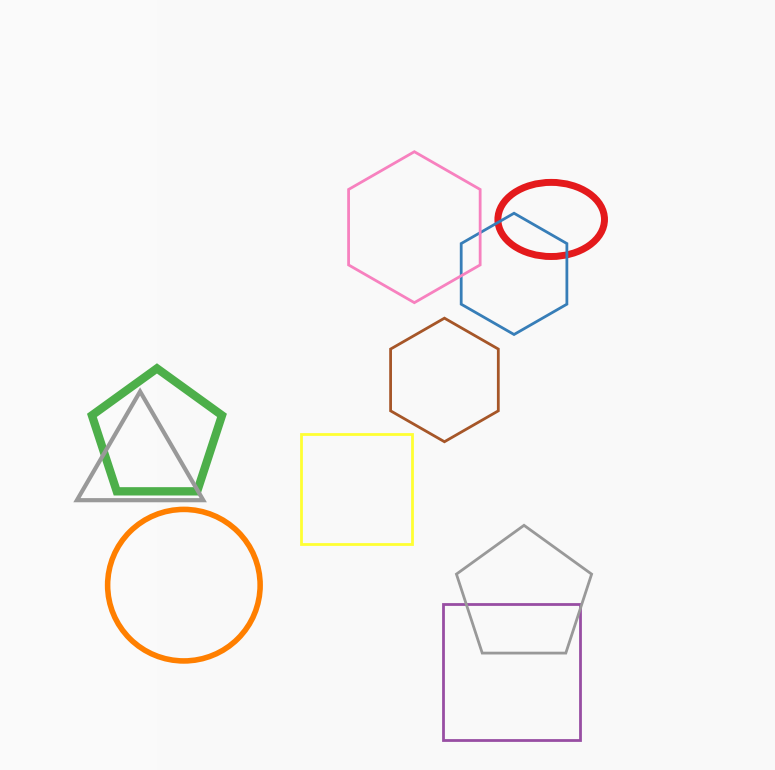[{"shape": "oval", "thickness": 2.5, "radius": 0.34, "center": [0.711, 0.715]}, {"shape": "hexagon", "thickness": 1, "radius": 0.39, "center": [0.663, 0.644]}, {"shape": "pentagon", "thickness": 3, "radius": 0.44, "center": [0.203, 0.433]}, {"shape": "square", "thickness": 1, "radius": 0.44, "center": [0.661, 0.127]}, {"shape": "circle", "thickness": 2, "radius": 0.49, "center": [0.237, 0.24]}, {"shape": "square", "thickness": 1, "radius": 0.36, "center": [0.46, 0.365]}, {"shape": "hexagon", "thickness": 1, "radius": 0.4, "center": [0.573, 0.507]}, {"shape": "hexagon", "thickness": 1, "radius": 0.49, "center": [0.535, 0.705]}, {"shape": "pentagon", "thickness": 1, "radius": 0.46, "center": [0.676, 0.226]}, {"shape": "triangle", "thickness": 1.5, "radius": 0.47, "center": [0.181, 0.397]}]